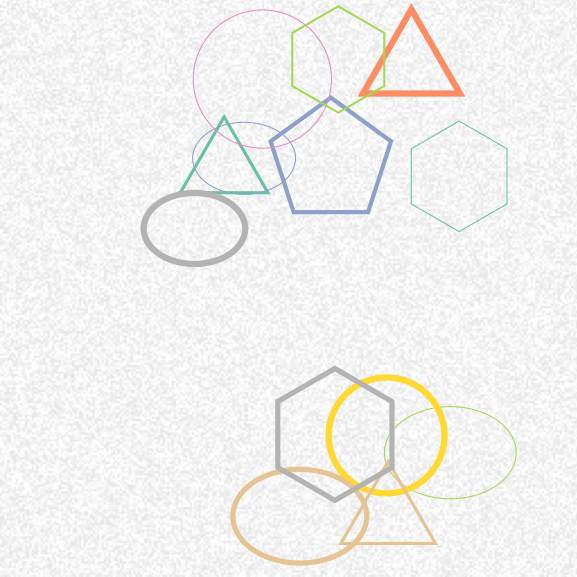[{"shape": "hexagon", "thickness": 0.5, "radius": 0.48, "center": [0.795, 0.694]}, {"shape": "triangle", "thickness": 1.5, "radius": 0.44, "center": [0.388, 0.709]}, {"shape": "triangle", "thickness": 3, "radius": 0.49, "center": [0.712, 0.886]}, {"shape": "pentagon", "thickness": 2, "radius": 0.55, "center": [0.573, 0.721]}, {"shape": "oval", "thickness": 0.5, "radius": 0.45, "center": [0.423, 0.725]}, {"shape": "circle", "thickness": 0.5, "radius": 0.6, "center": [0.454, 0.862]}, {"shape": "hexagon", "thickness": 1, "radius": 0.46, "center": [0.586, 0.896]}, {"shape": "oval", "thickness": 0.5, "radius": 0.57, "center": [0.78, 0.215]}, {"shape": "circle", "thickness": 3, "radius": 0.5, "center": [0.669, 0.245]}, {"shape": "oval", "thickness": 2.5, "radius": 0.58, "center": [0.519, 0.105]}, {"shape": "triangle", "thickness": 1.5, "radius": 0.47, "center": [0.672, 0.105]}, {"shape": "oval", "thickness": 3, "radius": 0.44, "center": [0.337, 0.604]}, {"shape": "hexagon", "thickness": 2.5, "radius": 0.57, "center": [0.58, 0.247]}]